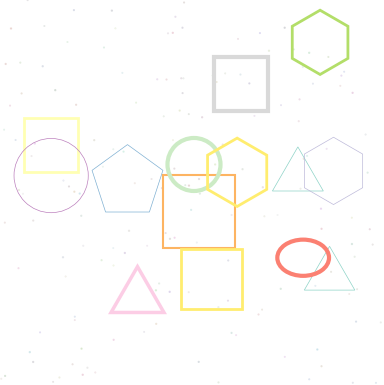[{"shape": "triangle", "thickness": 0.5, "radius": 0.38, "center": [0.774, 0.542]}, {"shape": "triangle", "thickness": 0.5, "radius": 0.38, "center": [0.856, 0.284]}, {"shape": "square", "thickness": 2, "radius": 0.35, "center": [0.132, 0.623]}, {"shape": "hexagon", "thickness": 0.5, "radius": 0.44, "center": [0.866, 0.556]}, {"shape": "oval", "thickness": 3, "radius": 0.34, "center": [0.787, 0.331]}, {"shape": "pentagon", "thickness": 0.5, "radius": 0.48, "center": [0.331, 0.528]}, {"shape": "square", "thickness": 1.5, "radius": 0.47, "center": [0.517, 0.451]}, {"shape": "hexagon", "thickness": 2, "radius": 0.42, "center": [0.831, 0.89]}, {"shape": "triangle", "thickness": 2.5, "radius": 0.4, "center": [0.357, 0.228]}, {"shape": "square", "thickness": 3, "radius": 0.35, "center": [0.626, 0.781]}, {"shape": "circle", "thickness": 0.5, "radius": 0.48, "center": [0.133, 0.544]}, {"shape": "circle", "thickness": 3, "radius": 0.34, "center": [0.504, 0.573]}, {"shape": "square", "thickness": 2, "radius": 0.39, "center": [0.549, 0.276]}, {"shape": "hexagon", "thickness": 2, "radius": 0.44, "center": [0.616, 0.553]}]